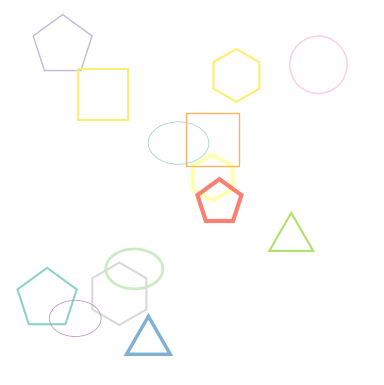[{"shape": "oval", "thickness": 0.5, "radius": 0.39, "center": [0.464, 0.628]}, {"shape": "pentagon", "thickness": 1.5, "radius": 0.4, "center": [0.122, 0.223]}, {"shape": "hexagon", "thickness": 3, "radius": 0.3, "center": [0.552, 0.539]}, {"shape": "pentagon", "thickness": 1, "radius": 0.4, "center": [0.163, 0.882]}, {"shape": "pentagon", "thickness": 3, "radius": 0.3, "center": [0.57, 0.475]}, {"shape": "triangle", "thickness": 2.5, "radius": 0.33, "center": [0.385, 0.113]}, {"shape": "square", "thickness": 1, "radius": 0.35, "center": [0.552, 0.637]}, {"shape": "triangle", "thickness": 1.5, "radius": 0.33, "center": [0.757, 0.381]}, {"shape": "circle", "thickness": 1, "radius": 0.37, "center": [0.827, 0.832]}, {"shape": "hexagon", "thickness": 1.5, "radius": 0.41, "center": [0.31, 0.237]}, {"shape": "oval", "thickness": 0.5, "radius": 0.34, "center": [0.195, 0.173]}, {"shape": "oval", "thickness": 2, "radius": 0.37, "center": [0.349, 0.301]}, {"shape": "square", "thickness": 1.5, "radius": 0.33, "center": [0.268, 0.755]}, {"shape": "hexagon", "thickness": 1.5, "radius": 0.34, "center": [0.614, 0.804]}]